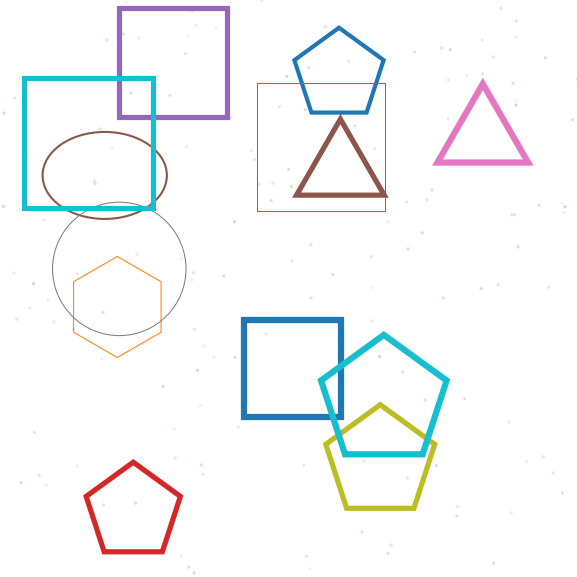[{"shape": "pentagon", "thickness": 2, "radius": 0.41, "center": [0.587, 0.87]}, {"shape": "square", "thickness": 3, "radius": 0.42, "center": [0.507, 0.36]}, {"shape": "hexagon", "thickness": 0.5, "radius": 0.44, "center": [0.203, 0.468]}, {"shape": "square", "thickness": 0.5, "radius": 0.55, "center": [0.555, 0.744]}, {"shape": "pentagon", "thickness": 2.5, "radius": 0.43, "center": [0.231, 0.113]}, {"shape": "square", "thickness": 2.5, "radius": 0.47, "center": [0.299, 0.891]}, {"shape": "oval", "thickness": 1, "radius": 0.54, "center": [0.181, 0.695]}, {"shape": "triangle", "thickness": 2.5, "radius": 0.44, "center": [0.589, 0.705]}, {"shape": "triangle", "thickness": 3, "radius": 0.45, "center": [0.836, 0.763]}, {"shape": "circle", "thickness": 0.5, "radius": 0.58, "center": [0.207, 0.534]}, {"shape": "pentagon", "thickness": 2.5, "radius": 0.5, "center": [0.658, 0.199]}, {"shape": "square", "thickness": 2.5, "radius": 0.56, "center": [0.153, 0.751]}, {"shape": "pentagon", "thickness": 3, "radius": 0.57, "center": [0.665, 0.305]}]